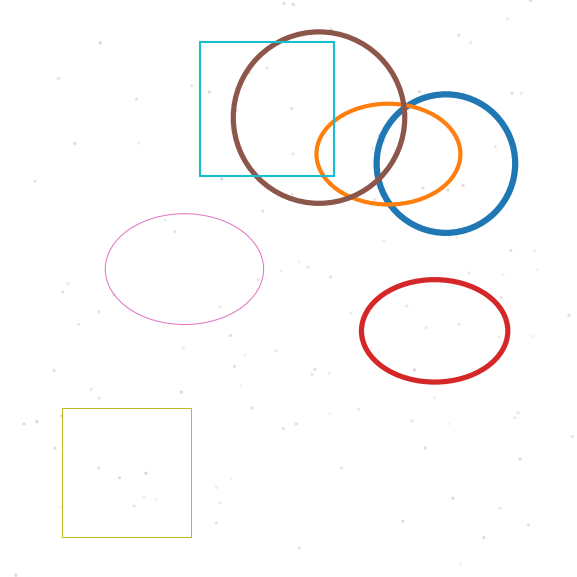[{"shape": "circle", "thickness": 3, "radius": 0.6, "center": [0.772, 0.716]}, {"shape": "oval", "thickness": 2, "radius": 0.62, "center": [0.673, 0.732]}, {"shape": "oval", "thickness": 2.5, "radius": 0.63, "center": [0.753, 0.426]}, {"shape": "circle", "thickness": 2.5, "radius": 0.74, "center": [0.552, 0.795]}, {"shape": "oval", "thickness": 0.5, "radius": 0.69, "center": [0.319, 0.533]}, {"shape": "square", "thickness": 0.5, "radius": 0.56, "center": [0.219, 0.181]}, {"shape": "square", "thickness": 1, "radius": 0.58, "center": [0.462, 0.81]}]